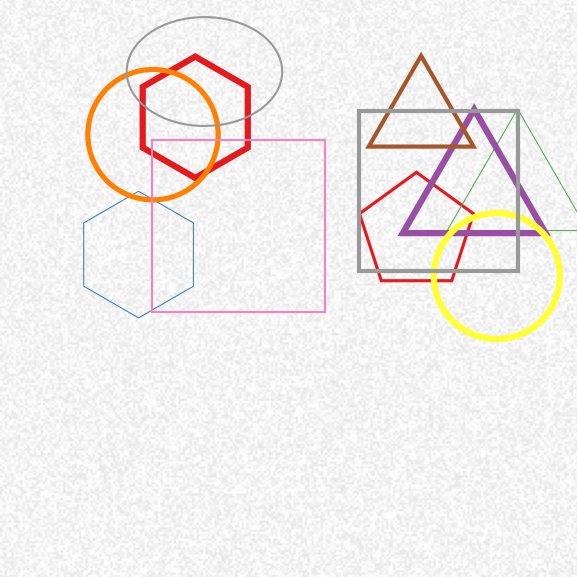[{"shape": "pentagon", "thickness": 1.5, "radius": 0.52, "center": [0.721, 0.597]}, {"shape": "hexagon", "thickness": 3, "radius": 0.53, "center": [0.338, 0.796]}, {"shape": "hexagon", "thickness": 0.5, "radius": 0.55, "center": [0.24, 0.558]}, {"shape": "triangle", "thickness": 0.5, "radius": 0.7, "center": [0.896, 0.67]}, {"shape": "triangle", "thickness": 3, "radius": 0.71, "center": [0.821, 0.667]}, {"shape": "circle", "thickness": 2.5, "radius": 0.56, "center": [0.265, 0.766]}, {"shape": "circle", "thickness": 3, "radius": 0.55, "center": [0.86, 0.521]}, {"shape": "triangle", "thickness": 2, "radius": 0.52, "center": [0.729, 0.798]}, {"shape": "square", "thickness": 1, "radius": 0.75, "center": [0.413, 0.608]}, {"shape": "square", "thickness": 2, "radius": 0.69, "center": [0.759, 0.668]}, {"shape": "oval", "thickness": 1, "radius": 0.67, "center": [0.354, 0.875]}]